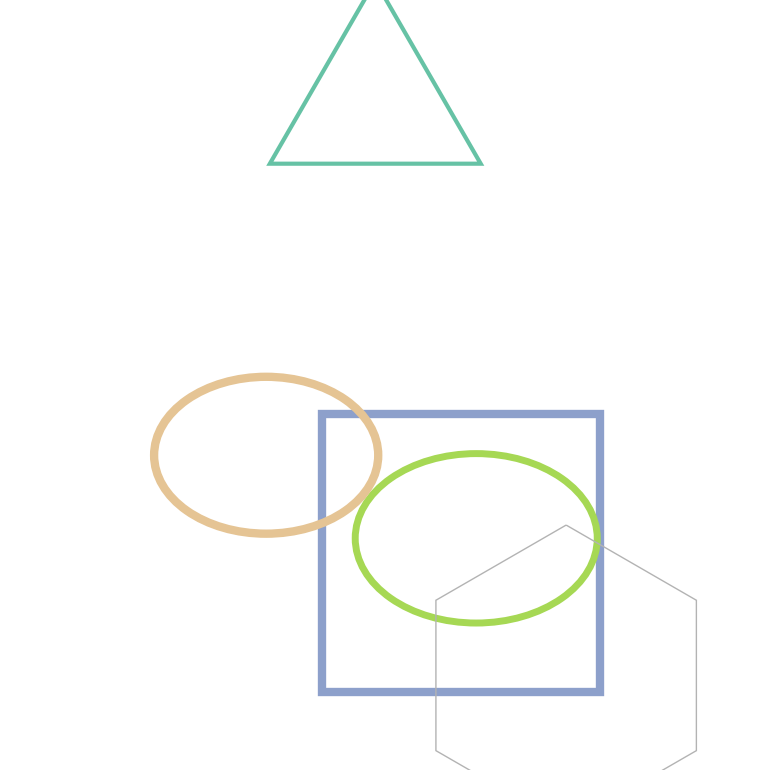[{"shape": "triangle", "thickness": 1.5, "radius": 0.79, "center": [0.487, 0.866]}, {"shape": "square", "thickness": 3, "radius": 0.9, "center": [0.599, 0.282]}, {"shape": "oval", "thickness": 2.5, "radius": 0.79, "center": [0.618, 0.301]}, {"shape": "oval", "thickness": 3, "radius": 0.73, "center": [0.346, 0.409]}, {"shape": "hexagon", "thickness": 0.5, "radius": 0.98, "center": [0.735, 0.123]}]